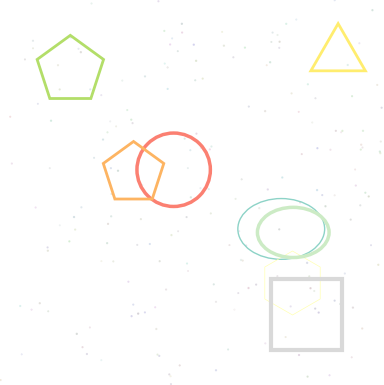[{"shape": "oval", "thickness": 1, "radius": 0.56, "center": [0.731, 0.405]}, {"shape": "hexagon", "thickness": 0.5, "radius": 0.42, "center": [0.76, 0.265]}, {"shape": "circle", "thickness": 2.5, "radius": 0.48, "center": [0.451, 0.559]}, {"shape": "pentagon", "thickness": 2, "radius": 0.41, "center": [0.347, 0.55]}, {"shape": "pentagon", "thickness": 2, "radius": 0.45, "center": [0.183, 0.818]}, {"shape": "square", "thickness": 3, "radius": 0.46, "center": [0.795, 0.184]}, {"shape": "oval", "thickness": 2.5, "radius": 0.47, "center": [0.762, 0.396]}, {"shape": "triangle", "thickness": 2, "radius": 0.41, "center": [0.878, 0.857]}]